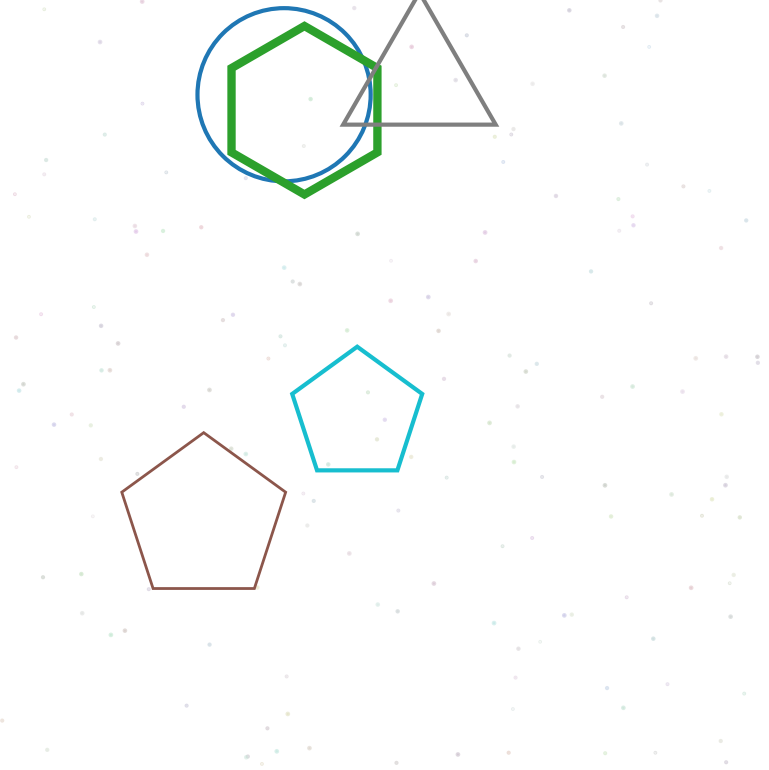[{"shape": "circle", "thickness": 1.5, "radius": 0.56, "center": [0.369, 0.877]}, {"shape": "hexagon", "thickness": 3, "radius": 0.55, "center": [0.395, 0.857]}, {"shape": "pentagon", "thickness": 1, "radius": 0.56, "center": [0.265, 0.326]}, {"shape": "triangle", "thickness": 1.5, "radius": 0.57, "center": [0.545, 0.895]}, {"shape": "pentagon", "thickness": 1.5, "radius": 0.44, "center": [0.464, 0.461]}]